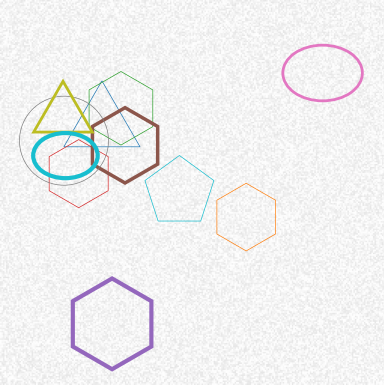[{"shape": "triangle", "thickness": 0.5, "radius": 0.57, "center": [0.265, 0.676]}, {"shape": "hexagon", "thickness": 0.5, "radius": 0.44, "center": [0.639, 0.436]}, {"shape": "hexagon", "thickness": 0.5, "radius": 0.48, "center": [0.314, 0.719]}, {"shape": "hexagon", "thickness": 0.5, "radius": 0.44, "center": [0.204, 0.549]}, {"shape": "hexagon", "thickness": 3, "radius": 0.59, "center": [0.291, 0.159]}, {"shape": "hexagon", "thickness": 2.5, "radius": 0.49, "center": [0.325, 0.623]}, {"shape": "oval", "thickness": 2, "radius": 0.52, "center": [0.838, 0.81]}, {"shape": "circle", "thickness": 0.5, "radius": 0.58, "center": [0.166, 0.635]}, {"shape": "triangle", "thickness": 2, "radius": 0.44, "center": [0.164, 0.701]}, {"shape": "pentagon", "thickness": 0.5, "radius": 0.47, "center": [0.466, 0.502]}, {"shape": "oval", "thickness": 3, "radius": 0.42, "center": [0.17, 0.596]}]